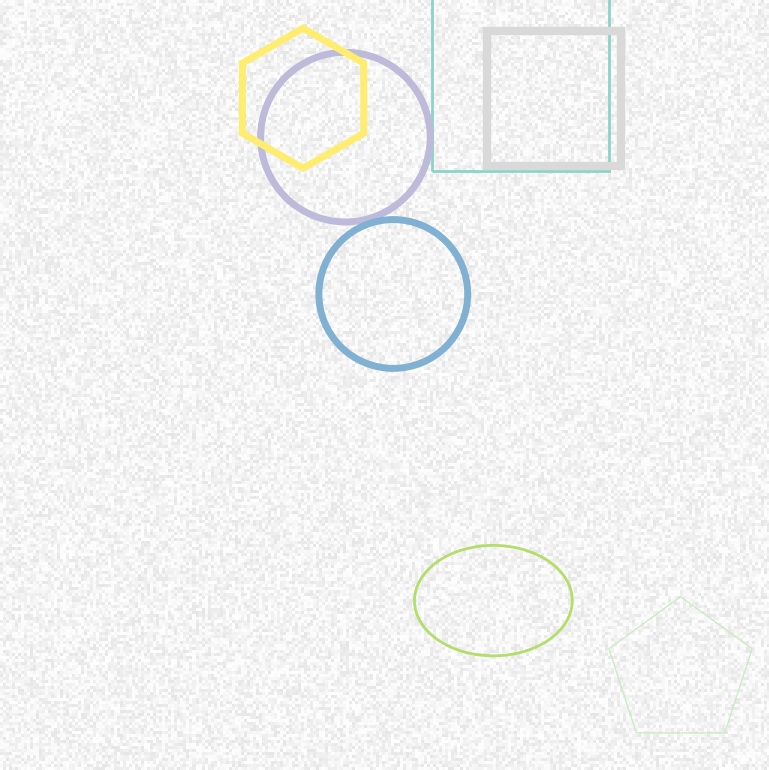[{"shape": "square", "thickness": 1, "radius": 0.57, "center": [0.676, 0.892]}, {"shape": "circle", "thickness": 2.5, "radius": 0.55, "center": [0.449, 0.822]}, {"shape": "circle", "thickness": 2.5, "radius": 0.48, "center": [0.511, 0.618]}, {"shape": "oval", "thickness": 1, "radius": 0.51, "center": [0.641, 0.22]}, {"shape": "square", "thickness": 3, "radius": 0.44, "center": [0.72, 0.872]}, {"shape": "pentagon", "thickness": 0.5, "radius": 0.49, "center": [0.884, 0.127]}, {"shape": "hexagon", "thickness": 2.5, "radius": 0.45, "center": [0.394, 0.872]}]